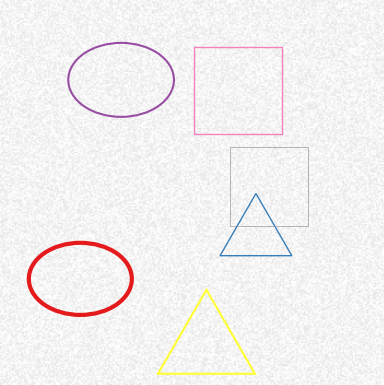[{"shape": "oval", "thickness": 3, "radius": 0.67, "center": [0.209, 0.276]}, {"shape": "triangle", "thickness": 1, "radius": 0.54, "center": [0.665, 0.39]}, {"shape": "oval", "thickness": 1.5, "radius": 0.69, "center": [0.315, 0.793]}, {"shape": "triangle", "thickness": 1.5, "radius": 0.73, "center": [0.536, 0.102]}, {"shape": "square", "thickness": 1, "radius": 0.57, "center": [0.619, 0.765]}, {"shape": "square", "thickness": 0.5, "radius": 0.51, "center": [0.699, 0.515]}]